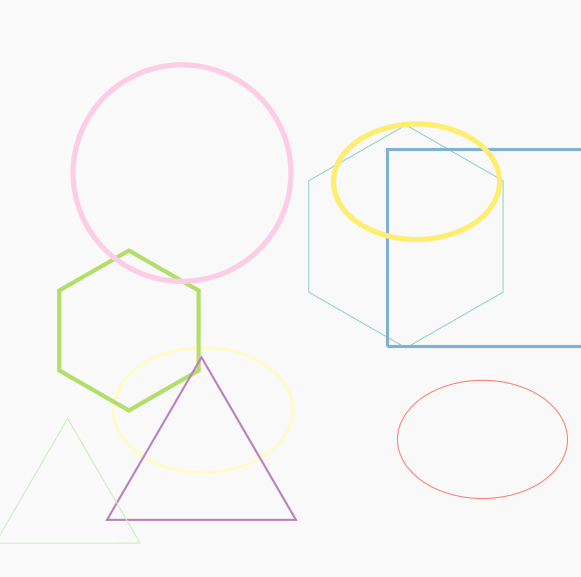[{"shape": "hexagon", "thickness": 0.5, "radius": 0.96, "center": [0.698, 0.59]}, {"shape": "oval", "thickness": 1, "radius": 0.77, "center": [0.349, 0.289]}, {"shape": "oval", "thickness": 0.5, "radius": 0.73, "center": [0.83, 0.238]}, {"shape": "square", "thickness": 1.5, "radius": 0.85, "center": [0.837, 0.57]}, {"shape": "hexagon", "thickness": 2, "radius": 0.69, "center": [0.222, 0.427]}, {"shape": "circle", "thickness": 2.5, "radius": 0.94, "center": [0.313, 0.699]}, {"shape": "triangle", "thickness": 1, "radius": 0.94, "center": [0.347, 0.193]}, {"shape": "triangle", "thickness": 0.5, "radius": 0.72, "center": [0.116, 0.131]}, {"shape": "oval", "thickness": 2.5, "radius": 0.71, "center": [0.717, 0.684]}]